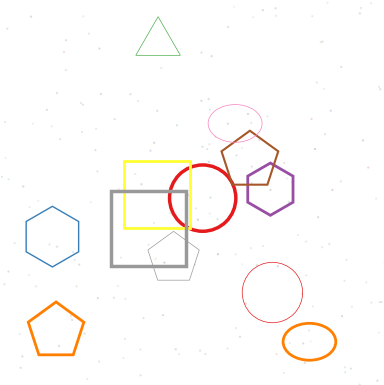[{"shape": "circle", "thickness": 0.5, "radius": 0.39, "center": [0.708, 0.24]}, {"shape": "circle", "thickness": 2.5, "radius": 0.43, "center": [0.526, 0.485]}, {"shape": "hexagon", "thickness": 1, "radius": 0.39, "center": [0.136, 0.385]}, {"shape": "triangle", "thickness": 0.5, "radius": 0.33, "center": [0.411, 0.89]}, {"shape": "hexagon", "thickness": 2, "radius": 0.34, "center": [0.702, 0.509]}, {"shape": "oval", "thickness": 2, "radius": 0.34, "center": [0.804, 0.112]}, {"shape": "pentagon", "thickness": 2, "radius": 0.38, "center": [0.146, 0.14]}, {"shape": "square", "thickness": 2, "radius": 0.43, "center": [0.408, 0.495]}, {"shape": "pentagon", "thickness": 1.5, "radius": 0.39, "center": [0.649, 0.583]}, {"shape": "oval", "thickness": 0.5, "radius": 0.35, "center": [0.611, 0.679]}, {"shape": "pentagon", "thickness": 0.5, "radius": 0.35, "center": [0.451, 0.329]}, {"shape": "square", "thickness": 2.5, "radius": 0.49, "center": [0.386, 0.406]}]